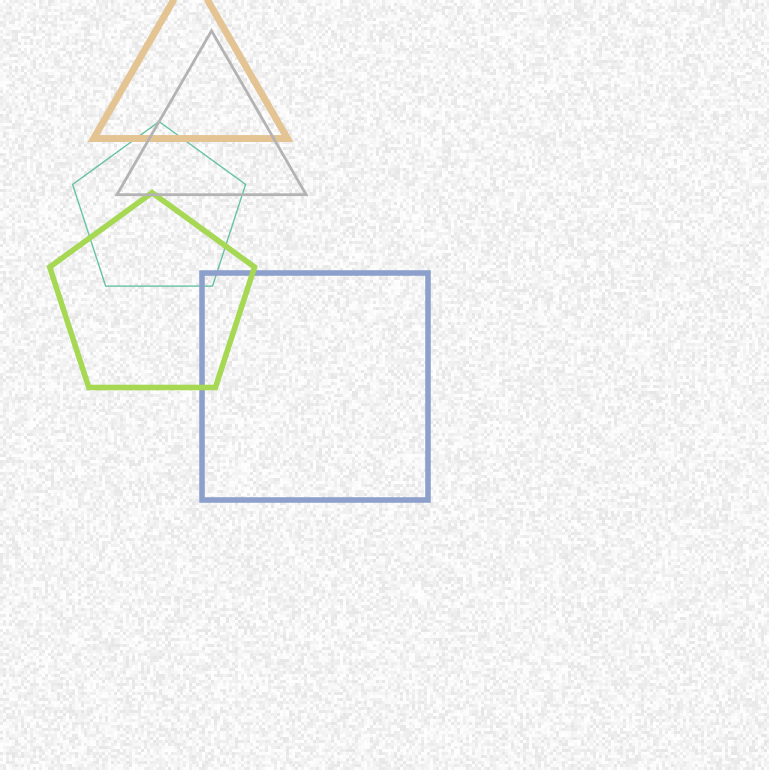[{"shape": "pentagon", "thickness": 0.5, "radius": 0.59, "center": [0.207, 0.724]}, {"shape": "square", "thickness": 2, "radius": 0.73, "center": [0.409, 0.498]}, {"shape": "pentagon", "thickness": 2, "radius": 0.7, "center": [0.198, 0.61]}, {"shape": "triangle", "thickness": 2.5, "radius": 0.73, "center": [0.247, 0.893]}, {"shape": "triangle", "thickness": 1, "radius": 0.71, "center": [0.275, 0.818]}]